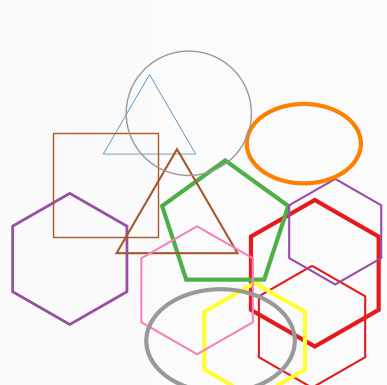[{"shape": "hexagon", "thickness": 3, "radius": 0.95, "center": [0.812, 0.29]}, {"shape": "hexagon", "thickness": 1.5, "radius": 0.79, "center": [0.805, 0.151]}, {"shape": "triangle", "thickness": 0.5, "radius": 0.69, "center": [0.386, 0.669]}, {"shape": "pentagon", "thickness": 3, "radius": 0.86, "center": [0.581, 0.412]}, {"shape": "hexagon", "thickness": 1.5, "radius": 0.69, "center": [0.865, 0.398]}, {"shape": "hexagon", "thickness": 2, "radius": 0.85, "center": [0.18, 0.327]}, {"shape": "oval", "thickness": 3, "radius": 0.74, "center": [0.784, 0.627]}, {"shape": "hexagon", "thickness": 3, "radius": 0.75, "center": [0.657, 0.115]}, {"shape": "triangle", "thickness": 1.5, "radius": 0.9, "center": [0.457, 0.432]}, {"shape": "square", "thickness": 1, "radius": 0.68, "center": [0.273, 0.519]}, {"shape": "hexagon", "thickness": 1.5, "radius": 0.83, "center": [0.509, 0.246]}, {"shape": "circle", "thickness": 1, "radius": 0.81, "center": [0.487, 0.706]}, {"shape": "oval", "thickness": 3, "radius": 0.96, "center": [0.569, 0.115]}]